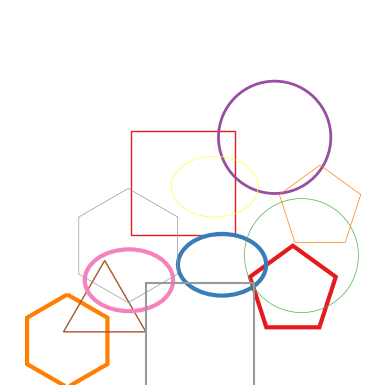[{"shape": "square", "thickness": 1, "radius": 0.68, "center": [0.475, 0.524]}, {"shape": "pentagon", "thickness": 3, "radius": 0.59, "center": [0.761, 0.245]}, {"shape": "oval", "thickness": 3, "radius": 0.57, "center": [0.577, 0.312]}, {"shape": "circle", "thickness": 0.5, "radius": 0.74, "center": [0.783, 0.336]}, {"shape": "circle", "thickness": 2, "radius": 0.73, "center": [0.713, 0.643]}, {"shape": "pentagon", "thickness": 0.5, "radius": 0.56, "center": [0.831, 0.46]}, {"shape": "hexagon", "thickness": 3, "radius": 0.6, "center": [0.175, 0.115]}, {"shape": "oval", "thickness": 0.5, "radius": 0.56, "center": [0.558, 0.515]}, {"shape": "triangle", "thickness": 1, "radius": 0.62, "center": [0.272, 0.2]}, {"shape": "oval", "thickness": 3, "radius": 0.57, "center": [0.335, 0.272]}, {"shape": "square", "thickness": 1.5, "radius": 0.7, "center": [0.519, 0.125]}, {"shape": "hexagon", "thickness": 0.5, "radius": 0.74, "center": [0.333, 0.362]}]